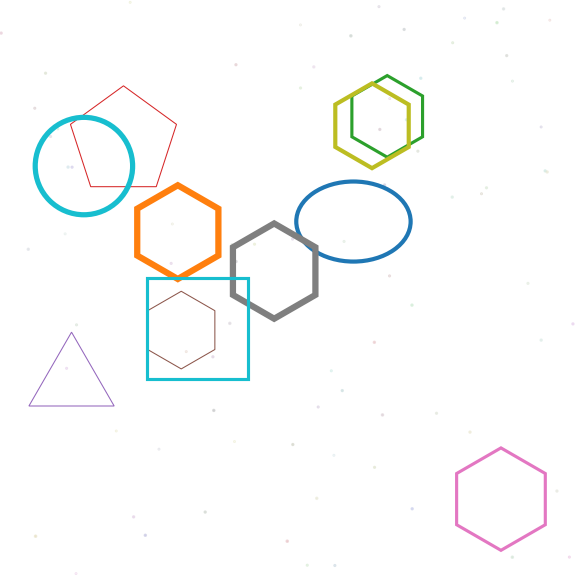[{"shape": "oval", "thickness": 2, "radius": 0.5, "center": [0.612, 0.616]}, {"shape": "hexagon", "thickness": 3, "radius": 0.41, "center": [0.308, 0.597]}, {"shape": "hexagon", "thickness": 1.5, "radius": 0.35, "center": [0.671, 0.798]}, {"shape": "pentagon", "thickness": 0.5, "radius": 0.48, "center": [0.214, 0.754]}, {"shape": "triangle", "thickness": 0.5, "radius": 0.43, "center": [0.124, 0.339]}, {"shape": "hexagon", "thickness": 0.5, "radius": 0.34, "center": [0.314, 0.428]}, {"shape": "hexagon", "thickness": 1.5, "radius": 0.44, "center": [0.867, 0.135]}, {"shape": "hexagon", "thickness": 3, "radius": 0.41, "center": [0.475, 0.53]}, {"shape": "hexagon", "thickness": 2, "radius": 0.37, "center": [0.644, 0.781]}, {"shape": "circle", "thickness": 2.5, "radius": 0.42, "center": [0.145, 0.712]}, {"shape": "square", "thickness": 1.5, "radius": 0.44, "center": [0.342, 0.43]}]